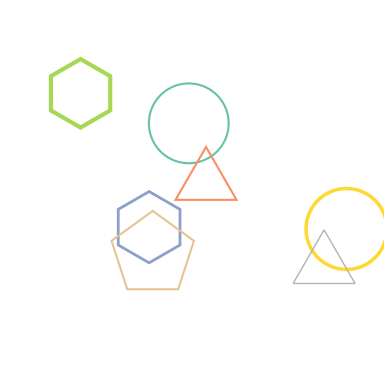[{"shape": "circle", "thickness": 1.5, "radius": 0.52, "center": [0.49, 0.68]}, {"shape": "triangle", "thickness": 1.5, "radius": 0.46, "center": [0.535, 0.527]}, {"shape": "hexagon", "thickness": 2, "radius": 0.46, "center": [0.387, 0.41]}, {"shape": "hexagon", "thickness": 3, "radius": 0.44, "center": [0.209, 0.758]}, {"shape": "circle", "thickness": 2.5, "radius": 0.53, "center": [0.9, 0.405]}, {"shape": "pentagon", "thickness": 1.5, "radius": 0.56, "center": [0.397, 0.34]}, {"shape": "triangle", "thickness": 1, "radius": 0.46, "center": [0.842, 0.31]}]